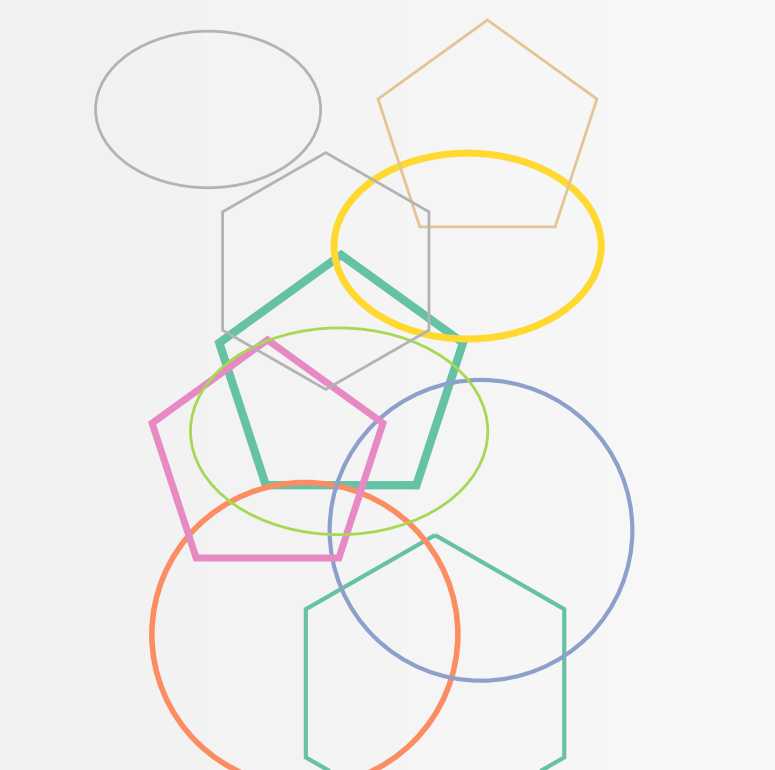[{"shape": "pentagon", "thickness": 3, "radius": 0.83, "center": [0.44, 0.504]}, {"shape": "hexagon", "thickness": 1.5, "radius": 0.96, "center": [0.561, 0.113]}, {"shape": "circle", "thickness": 2, "radius": 0.99, "center": [0.393, 0.176]}, {"shape": "circle", "thickness": 1.5, "radius": 0.98, "center": [0.621, 0.311]}, {"shape": "pentagon", "thickness": 2.5, "radius": 0.78, "center": [0.345, 0.402]}, {"shape": "oval", "thickness": 1, "radius": 0.96, "center": [0.438, 0.44]}, {"shape": "oval", "thickness": 2.5, "radius": 0.86, "center": [0.603, 0.68]}, {"shape": "pentagon", "thickness": 1, "radius": 0.74, "center": [0.629, 0.825]}, {"shape": "oval", "thickness": 1, "radius": 0.73, "center": [0.269, 0.858]}, {"shape": "hexagon", "thickness": 1, "radius": 0.77, "center": [0.42, 0.648]}]